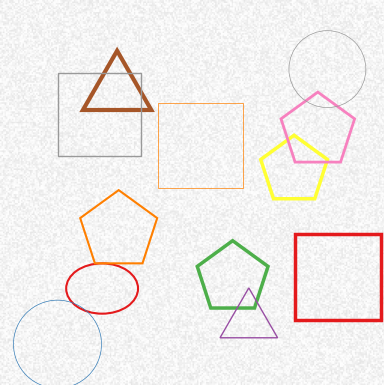[{"shape": "square", "thickness": 2.5, "radius": 0.56, "center": [0.879, 0.28]}, {"shape": "oval", "thickness": 1.5, "radius": 0.47, "center": [0.265, 0.251]}, {"shape": "circle", "thickness": 0.5, "radius": 0.57, "center": [0.149, 0.106]}, {"shape": "pentagon", "thickness": 2.5, "radius": 0.48, "center": [0.604, 0.278]}, {"shape": "triangle", "thickness": 1, "radius": 0.43, "center": [0.646, 0.166]}, {"shape": "pentagon", "thickness": 1.5, "radius": 0.53, "center": [0.308, 0.401]}, {"shape": "square", "thickness": 0.5, "radius": 0.55, "center": [0.52, 0.622]}, {"shape": "pentagon", "thickness": 2.5, "radius": 0.46, "center": [0.764, 0.558]}, {"shape": "triangle", "thickness": 3, "radius": 0.51, "center": [0.304, 0.766]}, {"shape": "pentagon", "thickness": 2, "radius": 0.5, "center": [0.826, 0.66]}, {"shape": "circle", "thickness": 0.5, "radius": 0.5, "center": [0.85, 0.82]}, {"shape": "square", "thickness": 1, "radius": 0.54, "center": [0.259, 0.702]}]